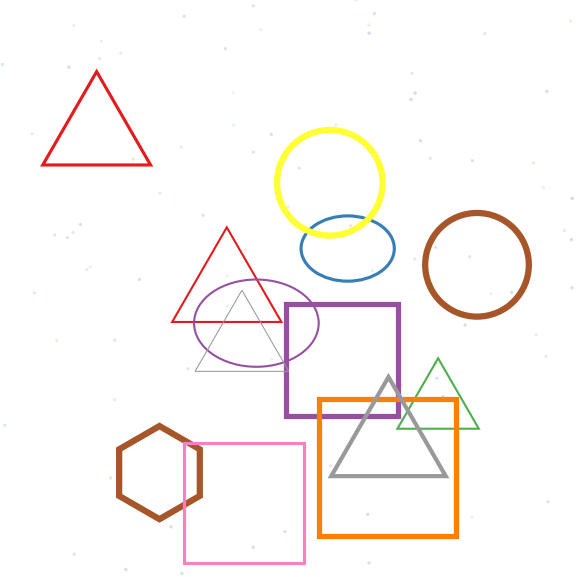[{"shape": "triangle", "thickness": 1, "radius": 0.55, "center": [0.393, 0.496]}, {"shape": "triangle", "thickness": 1.5, "radius": 0.54, "center": [0.167, 0.767]}, {"shape": "oval", "thickness": 1.5, "radius": 0.4, "center": [0.602, 0.569]}, {"shape": "triangle", "thickness": 1, "radius": 0.41, "center": [0.759, 0.297]}, {"shape": "oval", "thickness": 1, "radius": 0.54, "center": [0.444, 0.44]}, {"shape": "square", "thickness": 2.5, "radius": 0.48, "center": [0.592, 0.376]}, {"shape": "square", "thickness": 2.5, "radius": 0.59, "center": [0.671, 0.19]}, {"shape": "circle", "thickness": 3, "radius": 0.46, "center": [0.571, 0.683]}, {"shape": "hexagon", "thickness": 3, "radius": 0.4, "center": [0.276, 0.181]}, {"shape": "circle", "thickness": 3, "radius": 0.45, "center": [0.826, 0.541]}, {"shape": "square", "thickness": 1.5, "radius": 0.52, "center": [0.422, 0.127]}, {"shape": "triangle", "thickness": 0.5, "radius": 0.47, "center": [0.419, 0.403]}, {"shape": "triangle", "thickness": 2, "radius": 0.57, "center": [0.673, 0.232]}]